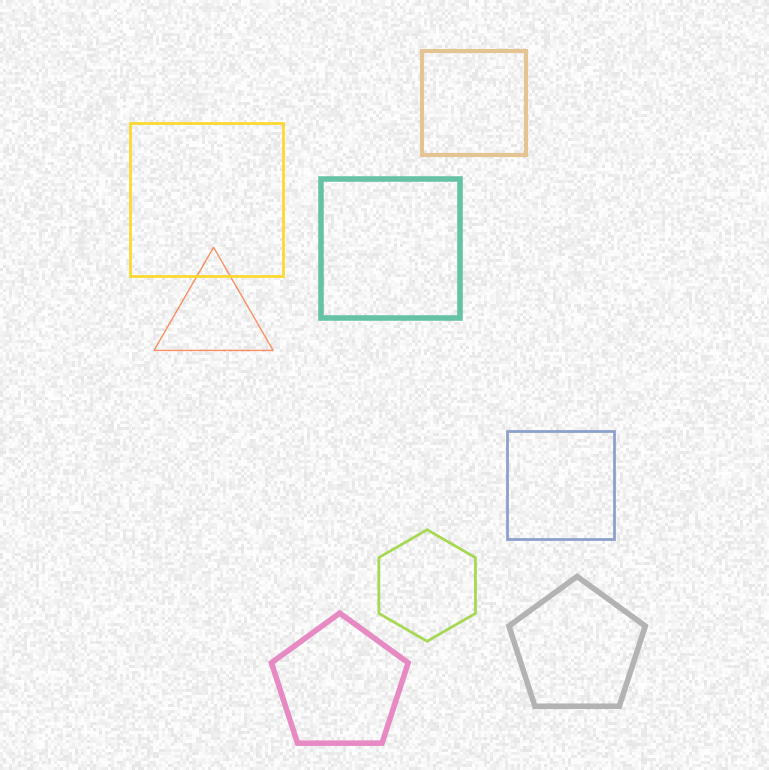[{"shape": "square", "thickness": 2, "radius": 0.45, "center": [0.508, 0.677]}, {"shape": "triangle", "thickness": 0.5, "radius": 0.45, "center": [0.277, 0.59]}, {"shape": "square", "thickness": 1, "radius": 0.35, "center": [0.727, 0.37]}, {"shape": "pentagon", "thickness": 2, "radius": 0.47, "center": [0.441, 0.11]}, {"shape": "hexagon", "thickness": 1, "radius": 0.36, "center": [0.555, 0.24]}, {"shape": "square", "thickness": 1, "radius": 0.5, "center": [0.268, 0.741]}, {"shape": "square", "thickness": 1.5, "radius": 0.34, "center": [0.615, 0.866]}, {"shape": "pentagon", "thickness": 2, "radius": 0.47, "center": [0.749, 0.158]}]